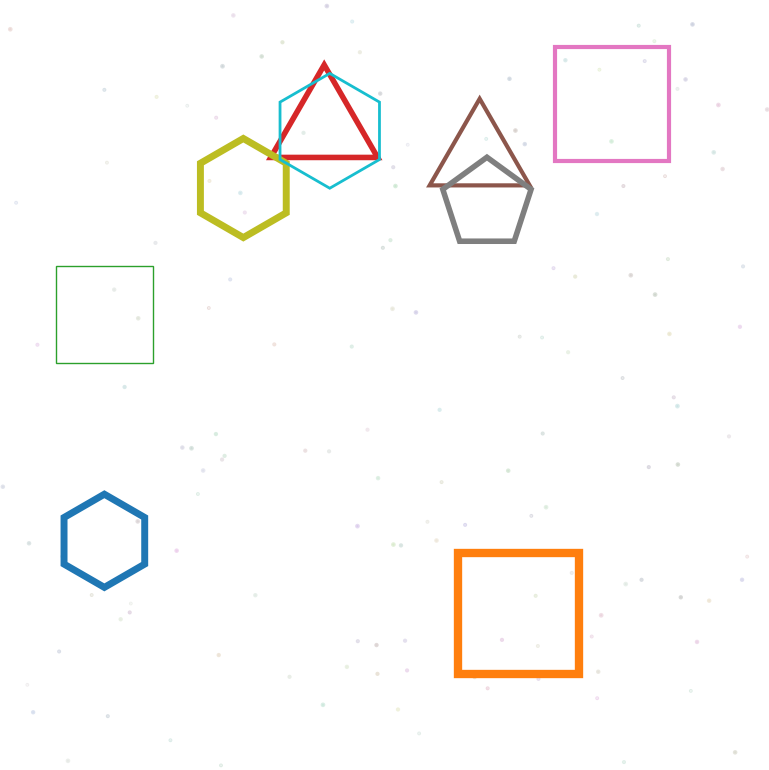[{"shape": "hexagon", "thickness": 2.5, "radius": 0.3, "center": [0.136, 0.298]}, {"shape": "square", "thickness": 3, "radius": 0.39, "center": [0.673, 0.203]}, {"shape": "square", "thickness": 0.5, "radius": 0.31, "center": [0.136, 0.592]}, {"shape": "triangle", "thickness": 2, "radius": 0.4, "center": [0.421, 0.836]}, {"shape": "triangle", "thickness": 1.5, "radius": 0.37, "center": [0.623, 0.797]}, {"shape": "square", "thickness": 1.5, "radius": 0.37, "center": [0.795, 0.865]}, {"shape": "pentagon", "thickness": 2, "radius": 0.3, "center": [0.632, 0.735]}, {"shape": "hexagon", "thickness": 2.5, "radius": 0.32, "center": [0.316, 0.756]}, {"shape": "hexagon", "thickness": 1, "radius": 0.37, "center": [0.428, 0.83]}]